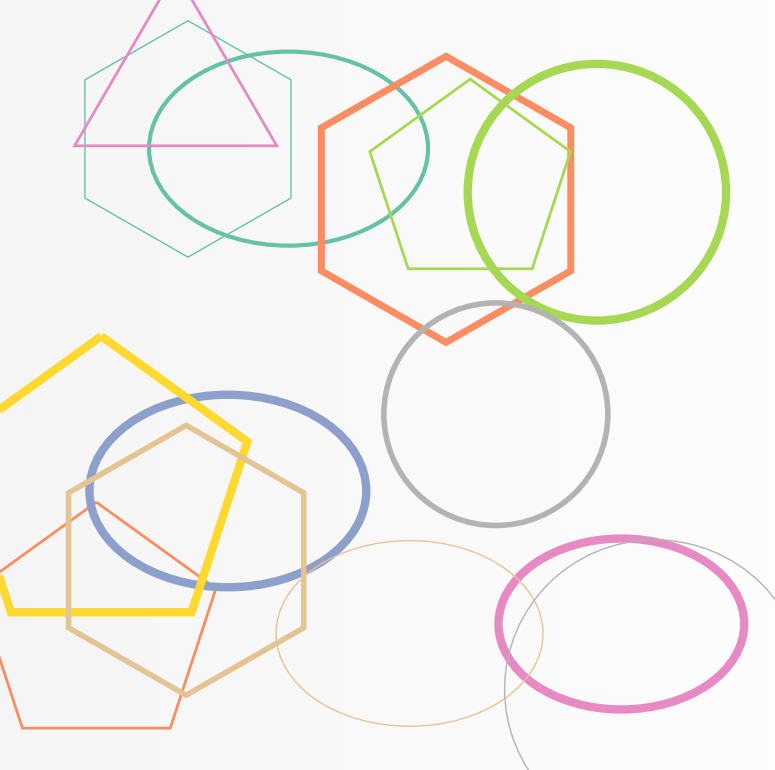[{"shape": "oval", "thickness": 1.5, "radius": 0.9, "center": [0.372, 0.807]}, {"shape": "hexagon", "thickness": 0.5, "radius": 0.77, "center": [0.243, 0.82]}, {"shape": "hexagon", "thickness": 2.5, "radius": 0.93, "center": [0.576, 0.741]}, {"shape": "pentagon", "thickness": 1, "radius": 0.81, "center": [0.124, 0.186]}, {"shape": "oval", "thickness": 3, "radius": 0.89, "center": [0.294, 0.362]}, {"shape": "oval", "thickness": 3, "radius": 0.79, "center": [0.802, 0.19]}, {"shape": "triangle", "thickness": 1, "radius": 0.75, "center": [0.227, 0.886]}, {"shape": "pentagon", "thickness": 1, "radius": 0.68, "center": [0.607, 0.761]}, {"shape": "circle", "thickness": 3, "radius": 0.83, "center": [0.77, 0.75]}, {"shape": "pentagon", "thickness": 3, "radius": 0.99, "center": [0.131, 0.365]}, {"shape": "hexagon", "thickness": 2, "radius": 0.88, "center": [0.24, 0.272]}, {"shape": "oval", "thickness": 0.5, "radius": 0.86, "center": [0.528, 0.177]}, {"shape": "circle", "thickness": 2, "radius": 0.72, "center": [0.64, 0.462]}, {"shape": "circle", "thickness": 0.5, "radius": 0.97, "center": [0.845, 0.105]}]